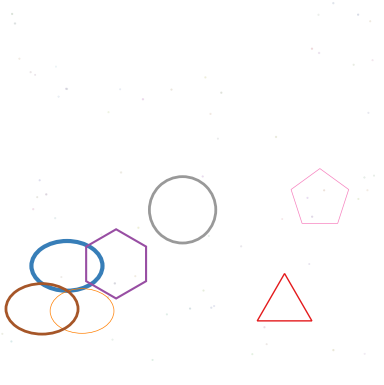[{"shape": "triangle", "thickness": 1, "radius": 0.41, "center": [0.739, 0.208]}, {"shape": "oval", "thickness": 3, "radius": 0.46, "center": [0.174, 0.309]}, {"shape": "hexagon", "thickness": 1.5, "radius": 0.45, "center": [0.302, 0.315]}, {"shape": "oval", "thickness": 0.5, "radius": 0.41, "center": [0.213, 0.192]}, {"shape": "oval", "thickness": 2, "radius": 0.47, "center": [0.109, 0.198]}, {"shape": "pentagon", "thickness": 0.5, "radius": 0.39, "center": [0.831, 0.483]}, {"shape": "circle", "thickness": 2, "radius": 0.43, "center": [0.474, 0.455]}]